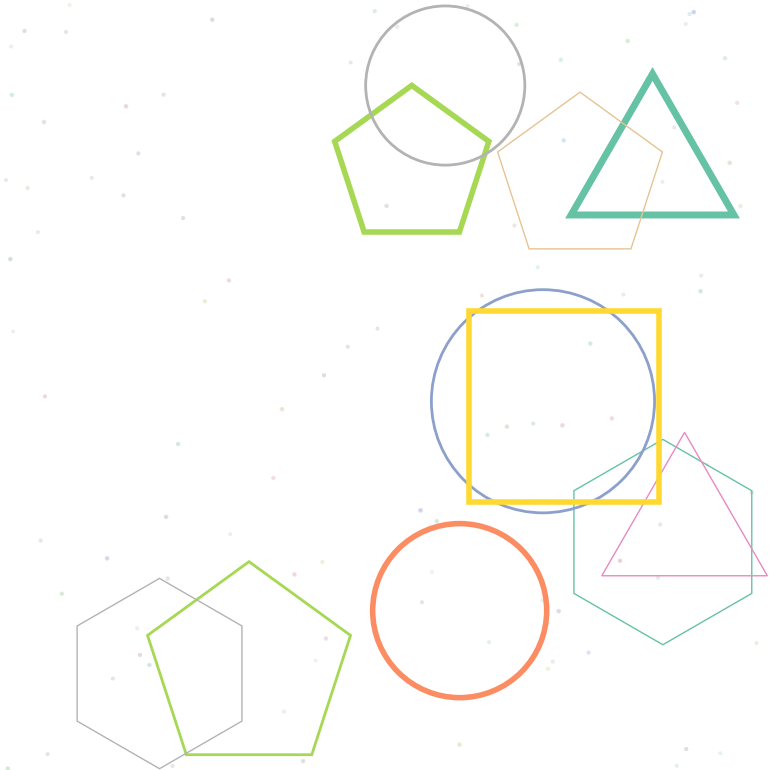[{"shape": "triangle", "thickness": 2.5, "radius": 0.61, "center": [0.847, 0.782]}, {"shape": "hexagon", "thickness": 0.5, "radius": 0.67, "center": [0.861, 0.296]}, {"shape": "circle", "thickness": 2, "radius": 0.57, "center": [0.597, 0.207]}, {"shape": "circle", "thickness": 1, "radius": 0.72, "center": [0.705, 0.479]}, {"shape": "triangle", "thickness": 0.5, "radius": 0.62, "center": [0.889, 0.314]}, {"shape": "pentagon", "thickness": 2, "radius": 0.53, "center": [0.535, 0.784]}, {"shape": "pentagon", "thickness": 1, "radius": 0.69, "center": [0.323, 0.132]}, {"shape": "square", "thickness": 2, "radius": 0.62, "center": [0.732, 0.472]}, {"shape": "pentagon", "thickness": 0.5, "radius": 0.56, "center": [0.753, 0.768]}, {"shape": "hexagon", "thickness": 0.5, "radius": 0.62, "center": [0.207, 0.125]}, {"shape": "circle", "thickness": 1, "radius": 0.52, "center": [0.578, 0.889]}]